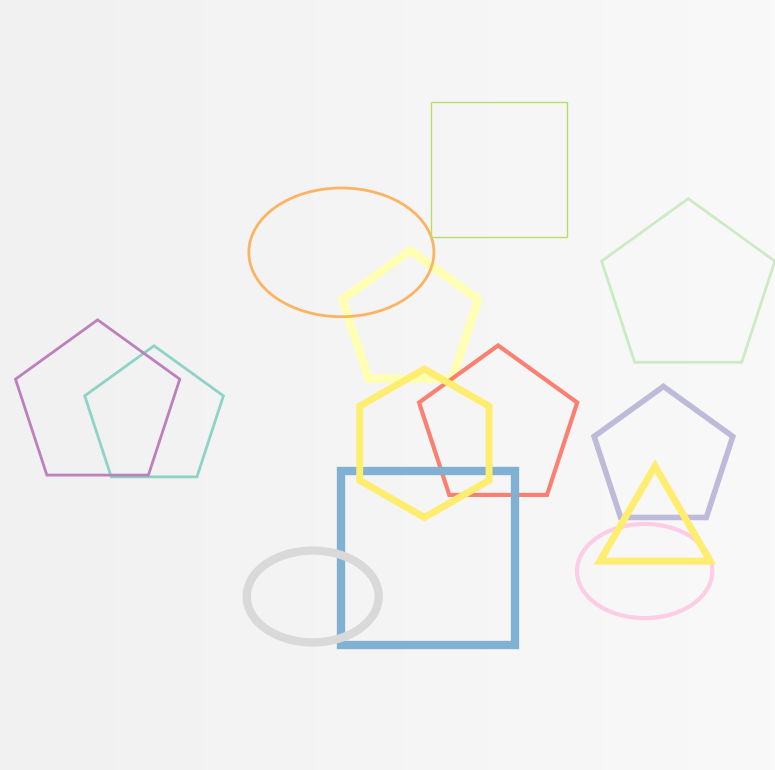[{"shape": "pentagon", "thickness": 1, "radius": 0.47, "center": [0.199, 0.457]}, {"shape": "pentagon", "thickness": 3, "radius": 0.46, "center": [0.529, 0.583]}, {"shape": "pentagon", "thickness": 2, "radius": 0.47, "center": [0.856, 0.404]}, {"shape": "pentagon", "thickness": 1.5, "radius": 0.54, "center": [0.643, 0.444]}, {"shape": "square", "thickness": 3, "radius": 0.56, "center": [0.553, 0.275]}, {"shape": "oval", "thickness": 1, "radius": 0.6, "center": [0.44, 0.672]}, {"shape": "square", "thickness": 0.5, "radius": 0.44, "center": [0.644, 0.78]}, {"shape": "oval", "thickness": 1.5, "radius": 0.44, "center": [0.832, 0.258]}, {"shape": "oval", "thickness": 3, "radius": 0.43, "center": [0.404, 0.225]}, {"shape": "pentagon", "thickness": 1, "radius": 0.56, "center": [0.126, 0.473]}, {"shape": "pentagon", "thickness": 1, "radius": 0.59, "center": [0.888, 0.625]}, {"shape": "hexagon", "thickness": 2.5, "radius": 0.48, "center": [0.548, 0.424]}, {"shape": "triangle", "thickness": 2.5, "radius": 0.41, "center": [0.845, 0.312]}]